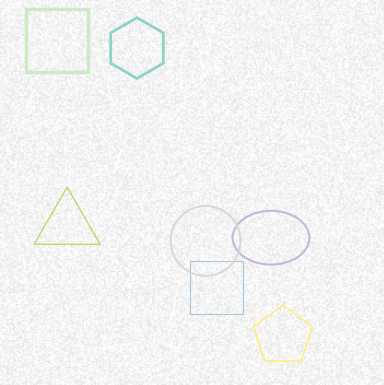[{"shape": "hexagon", "thickness": 2, "radius": 0.39, "center": [0.356, 0.875]}, {"shape": "oval", "thickness": 1.5, "radius": 0.5, "center": [0.704, 0.383]}, {"shape": "square", "thickness": 0.5, "radius": 0.34, "center": [0.562, 0.254]}, {"shape": "triangle", "thickness": 1, "radius": 0.5, "center": [0.174, 0.415]}, {"shape": "circle", "thickness": 1.5, "radius": 0.45, "center": [0.534, 0.374]}, {"shape": "square", "thickness": 2.5, "radius": 0.41, "center": [0.148, 0.895]}, {"shape": "pentagon", "thickness": 1, "radius": 0.4, "center": [0.735, 0.127]}]